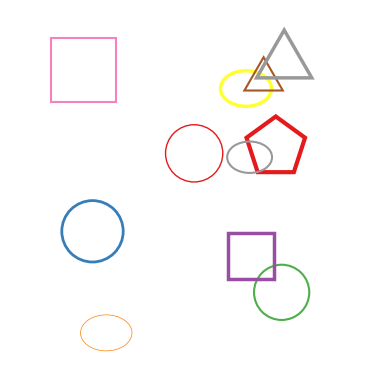[{"shape": "pentagon", "thickness": 3, "radius": 0.4, "center": [0.716, 0.618]}, {"shape": "circle", "thickness": 1, "radius": 0.37, "center": [0.504, 0.602]}, {"shape": "circle", "thickness": 2, "radius": 0.4, "center": [0.24, 0.399]}, {"shape": "circle", "thickness": 1.5, "radius": 0.36, "center": [0.732, 0.241]}, {"shape": "square", "thickness": 2.5, "radius": 0.3, "center": [0.653, 0.336]}, {"shape": "oval", "thickness": 0.5, "radius": 0.33, "center": [0.276, 0.135]}, {"shape": "oval", "thickness": 2.5, "radius": 0.33, "center": [0.639, 0.77]}, {"shape": "triangle", "thickness": 1.5, "radius": 0.29, "center": [0.685, 0.794]}, {"shape": "square", "thickness": 1.5, "radius": 0.42, "center": [0.217, 0.818]}, {"shape": "triangle", "thickness": 2.5, "radius": 0.41, "center": [0.738, 0.839]}, {"shape": "oval", "thickness": 1.5, "radius": 0.29, "center": [0.648, 0.592]}]